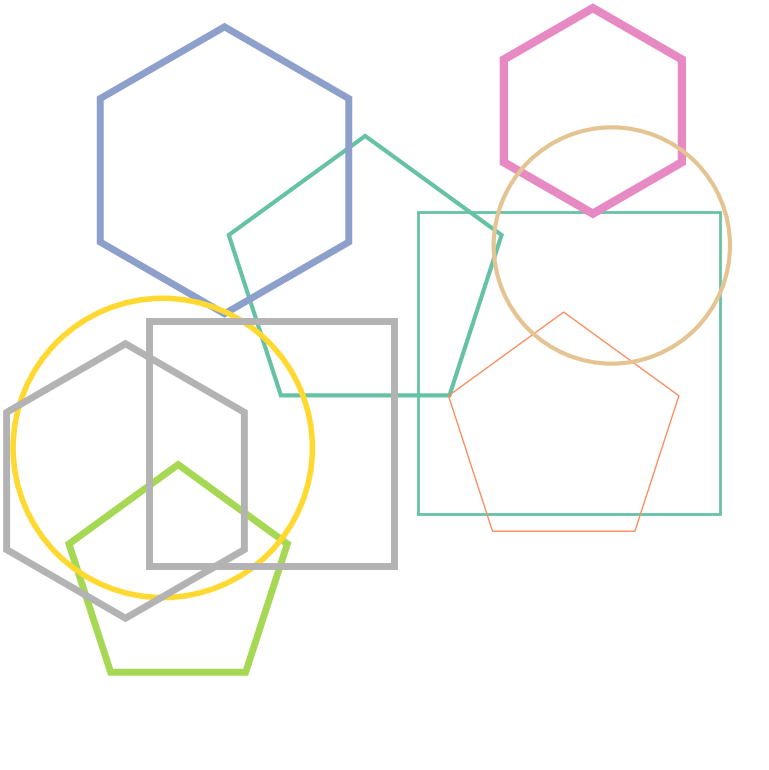[{"shape": "pentagon", "thickness": 1.5, "radius": 0.93, "center": [0.474, 0.637]}, {"shape": "square", "thickness": 1, "radius": 0.98, "center": [0.739, 0.528]}, {"shape": "pentagon", "thickness": 0.5, "radius": 0.79, "center": [0.732, 0.437]}, {"shape": "hexagon", "thickness": 2.5, "radius": 0.93, "center": [0.292, 0.779]}, {"shape": "hexagon", "thickness": 3, "radius": 0.67, "center": [0.77, 0.856]}, {"shape": "pentagon", "thickness": 2.5, "radius": 0.75, "center": [0.231, 0.248]}, {"shape": "circle", "thickness": 2, "radius": 0.97, "center": [0.211, 0.418]}, {"shape": "circle", "thickness": 1.5, "radius": 0.77, "center": [0.795, 0.681]}, {"shape": "hexagon", "thickness": 2.5, "radius": 0.89, "center": [0.163, 0.375]}, {"shape": "square", "thickness": 2.5, "radius": 0.79, "center": [0.352, 0.424]}]